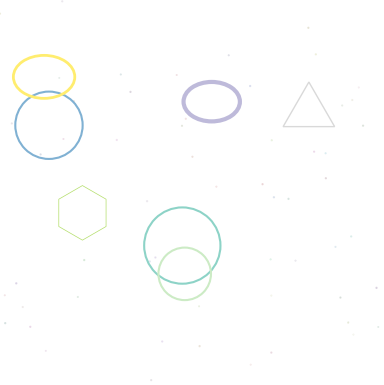[{"shape": "circle", "thickness": 1.5, "radius": 0.5, "center": [0.474, 0.362]}, {"shape": "oval", "thickness": 3, "radius": 0.37, "center": [0.55, 0.736]}, {"shape": "circle", "thickness": 1.5, "radius": 0.44, "center": [0.127, 0.675]}, {"shape": "hexagon", "thickness": 0.5, "radius": 0.35, "center": [0.214, 0.447]}, {"shape": "triangle", "thickness": 1, "radius": 0.39, "center": [0.802, 0.71]}, {"shape": "circle", "thickness": 1.5, "radius": 0.34, "center": [0.48, 0.289]}, {"shape": "oval", "thickness": 2, "radius": 0.4, "center": [0.114, 0.8]}]